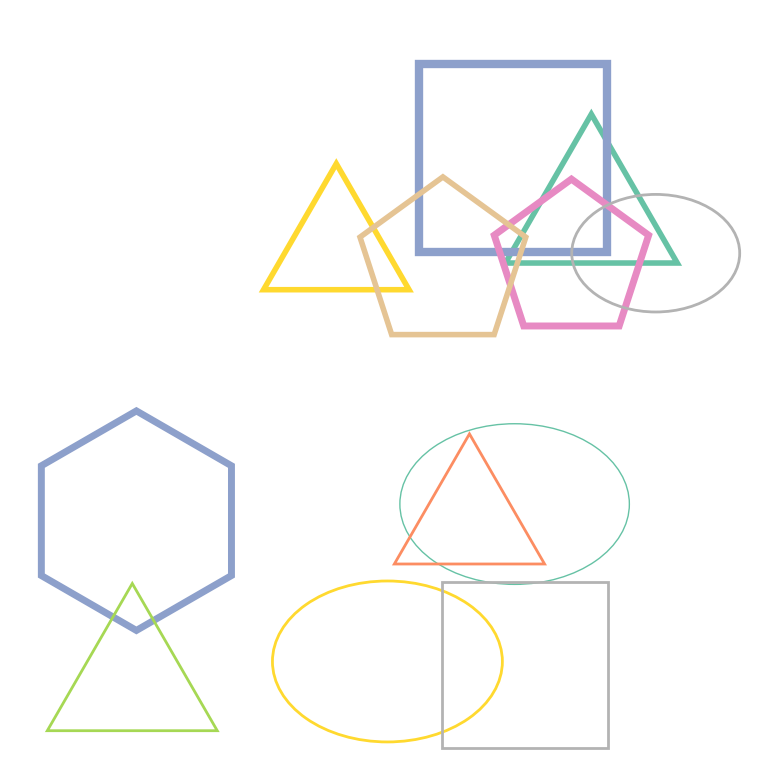[{"shape": "triangle", "thickness": 2, "radius": 0.64, "center": [0.768, 0.723]}, {"shape": "oval", "thickness": 0.5, "radius": 0.75, "center": [0.668, 0.345]}, {"shape": "triangle", "thickness": 1, "radius": 0.56, "center": [0.61, 0.324]}, {"shape": "hexagon", "thickness": 2.5, "radius": 0.71, "center": [0.177, 0.324]}, {"shape": "square", "thickness": 3, "radius": 0.61, "center": [0.666, 0.795]}, {"shape": "pentagon", "thickness": 2.5, "radius": 0.53, "center": [0.742, 0.662]}, {"shape": "triangle", "thickness": 1, "radius": 0.64, "center": [0.172, 0.115]}, {"shape": "triangle", "thickness": 2, "radius": 0.55, "center": [0.437, 0.678]}, {"shape": "oval", "thickness": 1, "radius": 0.75, "center": [0.503, 0.141]}, {"shape": "pentagon", "thickness": 2, "radius": 0.57, "center": [0.575, 0.657]}, {"shape": "oval", "thickness": 1, "radius": 0.55, "center": [0.852, 0.671]}, {"shape": "square", "thickness": 1, "radius": 0.54, "center": [0.682, 0.136]}]